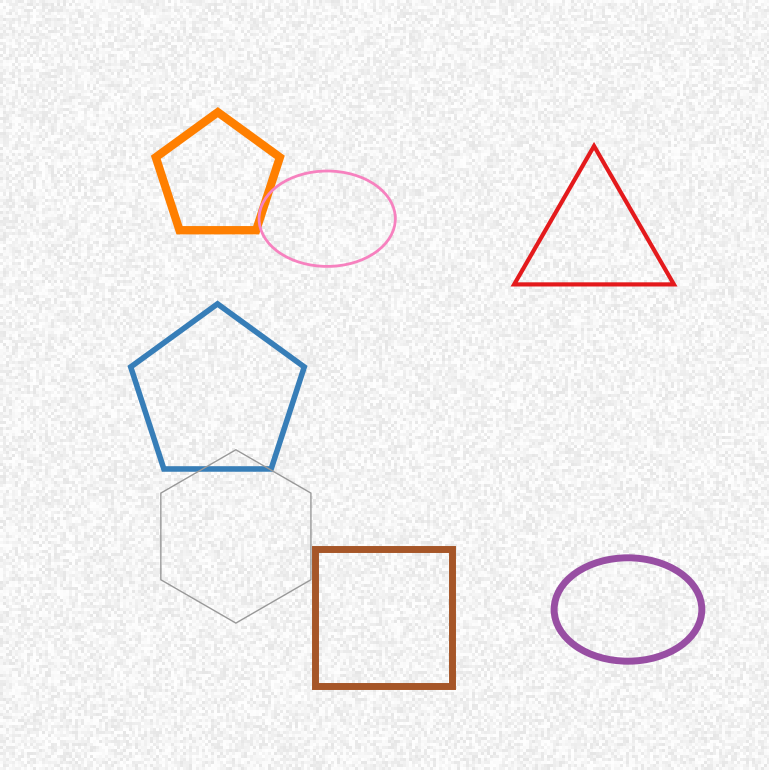[{"shape": "triangle", "thickness": 1.5, "radius": 0.6, "center": [0.771, 0.691]}, {"shape": "pentagon", "thickness": 2, "radius": 0.59, "center": [0.282, 0.487]}, {"shape": "oval", "thickness": 2.5, "radius": 0.48, "center": [0.816, 0.208]}, {"shape": "pentagon", "thickness": 3, "radius": 0.42, "center": [0.283, 0.77]}, {"shape": "square", "thickness": 2.5, "radius": 0.44, "center": [0.498, 0.198]}, {"shape": "oval", "thickness": 1, "radius": 0.44, "center": [0.425, 0.716]}, {"shape": "hexagon", "thickness": 0.5, "radius": 0.56, "center": [0.306, 0.303]}]